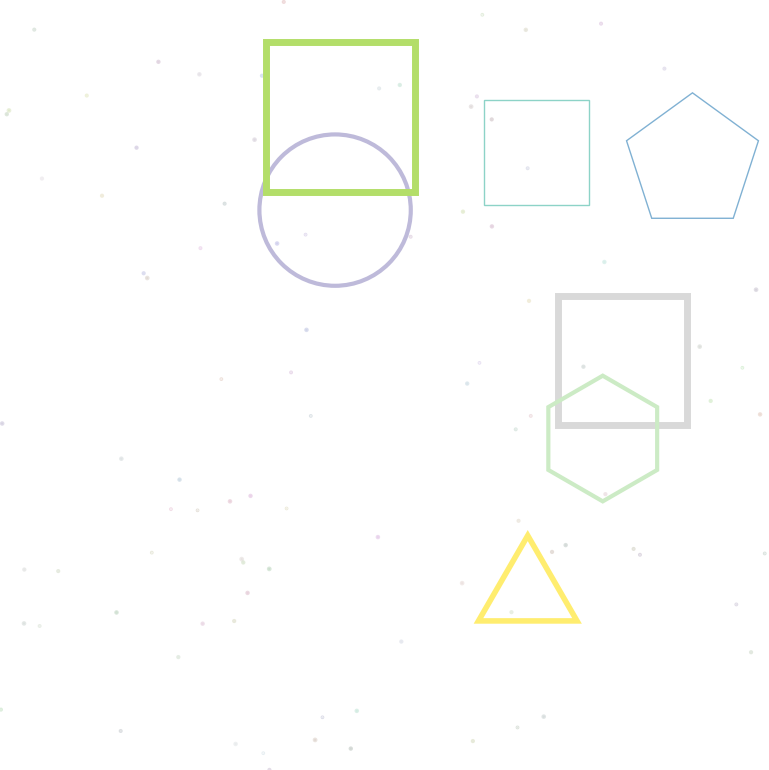[{"shape": "square", "thickness": 0.5, "radius": 0.34, "center": [0.697, 0.802]}, {"shape": "circle", "thickness": 1.5, "radius": 0.49, "center": [0.435, 0.727]}, {"shape": "pentagon", "thickness": 0.5, "radius": 0.45, "center": [0.899, 0.789]}, {"shape": "square", "thickness": 2.5, "radius": 0.48, "center": [0.442, 0.848]}, {"shape": "square", "thickness": 2.5, "radius": 0.42, "center": [0.808, 0.532]}, {"shape": "hexagon", "thickness": 1.5, "radius": 0.41, "center": [0.783, 0.43]}, {"shape": "triangle", "thickness": 2, "radius": 0.37, "center": [0.685, 0.231]}]